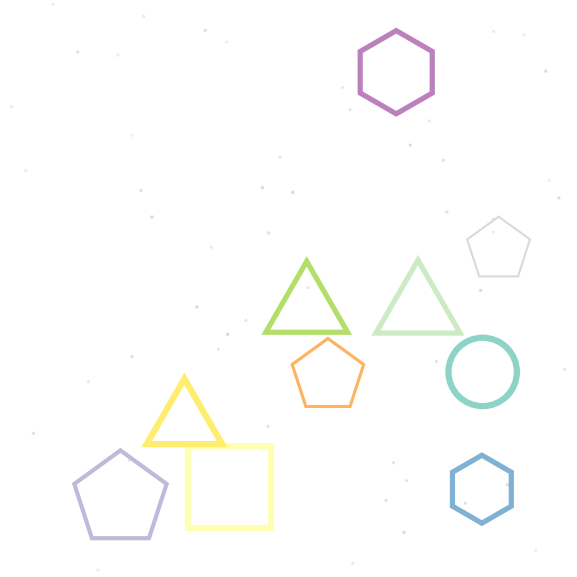[{"shape": "circle", "thickness": 3, "radius": 0.3, "center": [0.836, 0.355]}, {"shape": "square", "thickness": 3, "radius": 0.36, "center": [0.397, 0.156]}, {"shape": "pentagon", "thickness": 2, "radius": 0.42, "center": [0.209, 0.135]}, {"shape": "hexagon", "thickness": 2.5, "radius": 0.29, "center": [0.834, 0.152]}, {"shape": "pentagon", "thickness": 1.5, "radius": 0.33, "center": [0.568, 0.348]}, {"shape": "triangle", "thickness": 2.5, "radius": 0.41, "center": [0.531, 0.465]}, {"shape": "pentagon", "thickness": 1, "radius": 0.29, "center": [0.863, 0.567]}, {"shape": "hexagon", "thickness": 2.5, "radius": 0.36, "center": [0.686, 0.874]}, {"shape": "triangle", "thickness": 2.5, "radius": 0.42, "center": [0.724, 0.465]}, {"shape": "triangle", "thickness": 3, "radius": 0.38, "center": [0.319, 0.268]}]